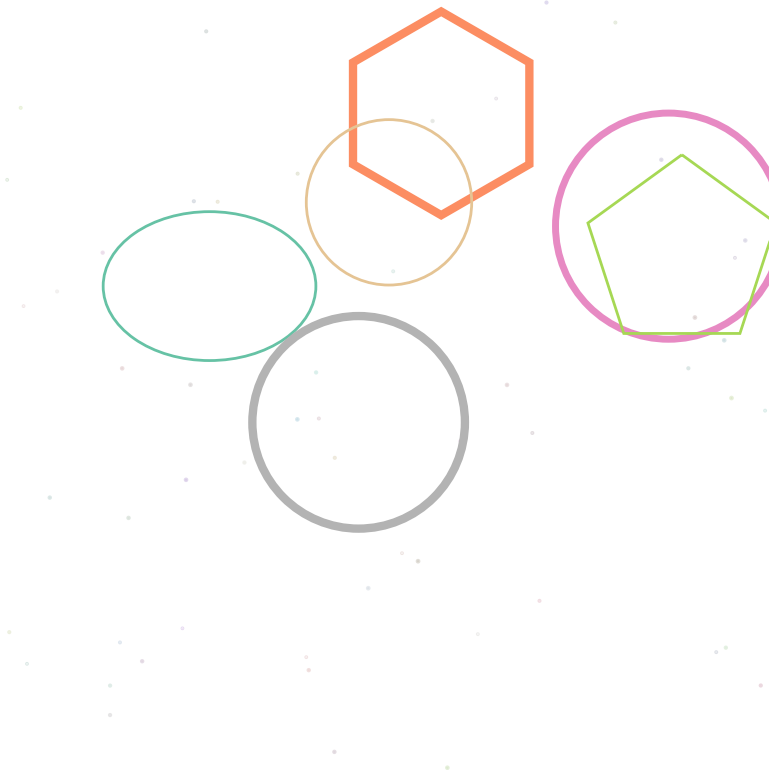[{"shape": "oval", "thickness": 1, "radius": 0.69, "center": [0.272, 0.628]}, {"shape": "hexagon", "thickness": 3, "radius": 0.66, "center": [0.573, 0.853]}, {"shape": "circle", "thickness": 2.5, "radius": 0.73, "center": [0.868, 0.706]}, {"shape": "pentagon", "thickness": 1, "radius": 0.64, "center": [0.886, 0.671]}, {"shape": "circle", "thickness": 1, "radius": 0.54, "center": [0.505, 0.737]}, {"shape": "circle", "thickness": 3, "radius": 0.69, "center": [0.466, 0.452]}]